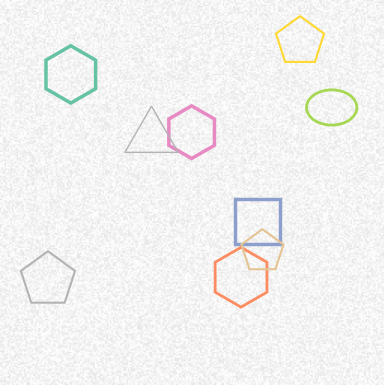[{"shape": "hexagon", "thickness": 2.5, "radius": 0.37, "center": [0.184, 0.807]}, {"shape": "hexagon", "thickness": 2, "radius": 0.39, "center": [0.626, 0.28]}, {"shape": "square", "thickness": 2.5, "radius": 0.29, "center": [0.669, 0.425]}, {"shape": "hexagon", "thickness": 2.5, "radius": 0.34, "center": [0.498, 0.657]}, {"shape": "oval", "thickness": 2, "radius": 0.33, "center": [0.862, 0.721]}, {"shape": "pentagon", "thickness": 1.5, "radius": 0.33, "center": [0.779, 0.892]}, {"shape": "pentagon", "thickness": 1.5, "radius": 0.29, "center": [0.682, 0.347]}, {"shape": "pentagon", "thickness": 1.5, "radius": 0.37, "center": [0.125, 0.274]}, {"shape": "triangle", "thickness": 1, "radius": 0.4, "center": [0.394, 0.644]}]